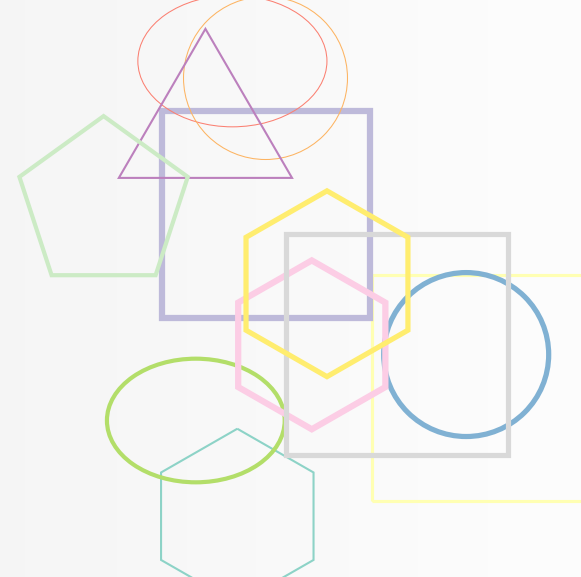[{"shape": "hexagon", "thickness": 1, "radius": 0.76, "center": [0.408, 0.105]}, {"shape": "square", "thickness": 1.5, "radius": 0.98, "center": [0.835, 0.327]}, {"shape": "square", "thickness": 3, "radius": 0.89, "center": [0.457, 0.628]}, {"shape": "oval", "thickness": 0.5, "radius": 0.81, "center": [0.4, 0.893]}, {"shape": "circle", "thickness": 2.5, "radius": 0.71, "center": [0.802, 0.385]}, {"shape": "circle", "thickness": 0.5, "radius": 0.71, "center": [0.457, 0.864]}, {"shape": "oval", "thickness": 2, "radius": 0.76, "center": [0.337, 0.271]}, {"shape": "hexagon", "thickness": 3, "radius": 0.73, "center": [0.536, 0.402]}, {"shape": "square", "thickness": 2.5, "radius": 0.96, "center": [0.683, 0.403]}, {"shape": "triangle", "thickness": 1, "radius": 0.86, "center": [0.353, 0.777]}, {"shape": "pentagon", "thickness": 2, "radius": 0.76, "center": [0.178, 0.646]}, {"shape": "hexagon", "thickness": 2.5, "radius": 0.8, "center": [0.563, 0.508]}]